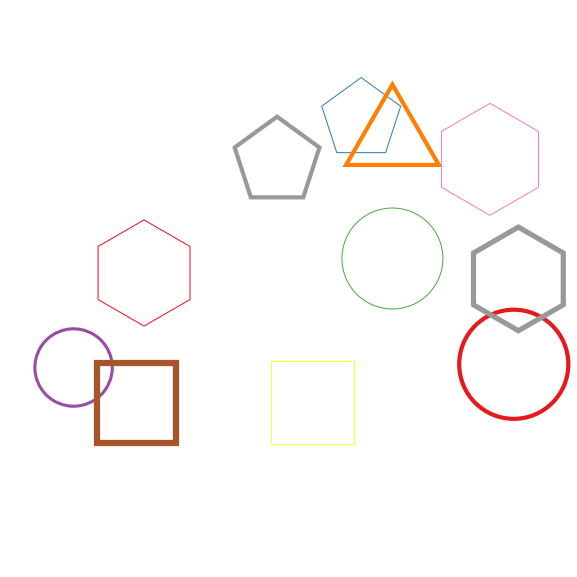[{"shape": "circle", "thickness": 2, "radius": 0.47, "center": [0.89, 0.368]}, {"shape": "hexagon", "thickness": 0.5, "radius": 0.46, "center": [0.249, 0.526]}, {"shape": "pentagon", "thickness": 0.5, "radius": 0.36, "center": [0.625, 0.793]}, {"shape": "circle", "thickness": 0.5, "radius": 0.44, "center": [0.68, 0.552]}, {"shape": "circle", "thickness": 1.5, "radius": 0.34, "center": [0.127, 0.363]}, {"shape": "triangle", "thickness": 2, "radius": 0.46, "center": [0.68, 0.76]}, {"shape": "square", "thickness": 0.5, "radius": 0.36, "center": [0.541, 0.302]}, {"shape": "square", "thickness": 3, "radius": 0.34, "center": [0.236, 0.301]}, {"shape": "hexagon", "thickness": 0.5, "radius": 0.48, "center": [0.848, 0.723]}, {"shape": "hexagon", "thickness": 2.5, "radius": 0.45, "center": [0.898, 0.516]}, {"shape": "pentagon", "thickness": 2, "radius": 0.39, "center": [0.48, 0.72]}]